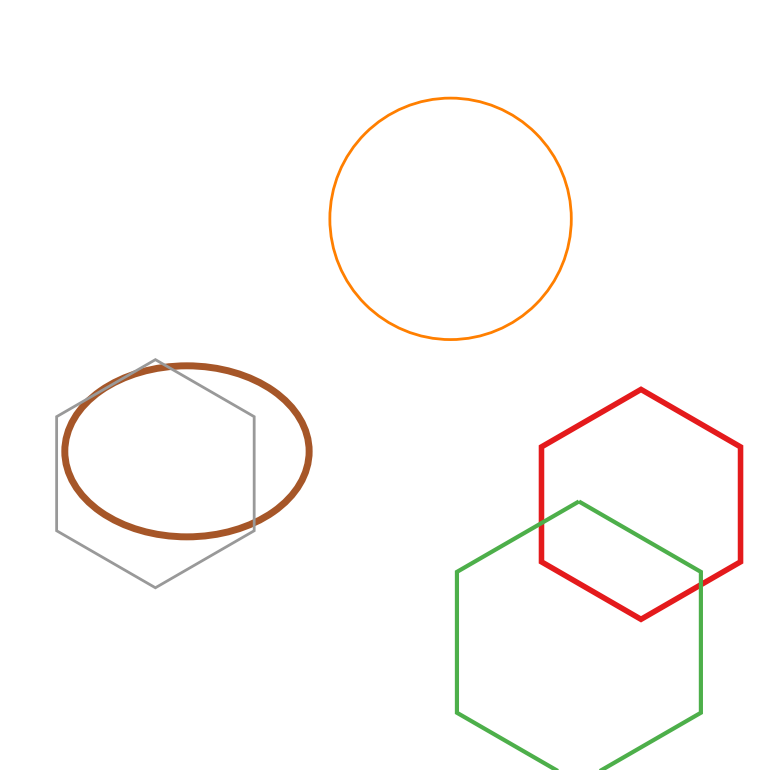[{"shape": "hexagon", "thickness": 2, "radius": 0.75, "center": [0.832, 0.345]}, {"shape": "hexagon", "thickness": 1.5, "radius": 0.91, "center": [0.752, 0.166]}, {"shape": "circle", "thickness": 1, "radius": 0.78, "center": [0.585, 0.716]}, {"shape": "oval", "thickness": 2.5, "radius": 0.79, "center": [0.243, 0.414]}, {"shape": "hexagon", "thickness": 1, "radius": 0.74, "center": [0.202, 0.385]}]